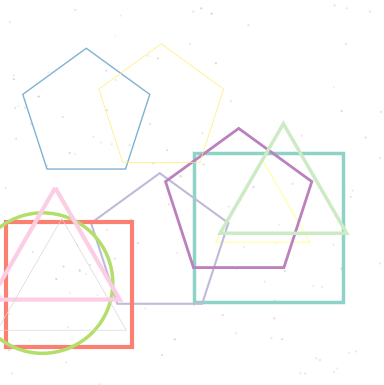[{"shape": "square", "thickness": 2.5, "radius": 0.97, "center": [0.697, 0.409]}, {"shape": "triangle", "thickness": 1, "radius": 0.71, "center": [0.682, 0.442]}, {"shape": "pentagon", "thickness": 1.5, "radius": 0.94, "center": [0.415, 0.363]}, {"shape": "square", "thickness": 3, "radius": 0.81, "center": [0.179, 0.262]}, {"shape": "pentagon", "thickness": 1, "radius": 0.87, "center": [0.224, 0.701]}, {"shape": "circle", "thickness": 2.5, "radius": 0.91, "center": [0.111, 0.265]}, {"shape": "triangle", "thickness": 3, "radius": 0.97, "center": [0.143, 0.319]}, {"shape": "triangle", "thickness": 0.5, "radius": 0.97, "center": [0.161, 0.239]}, {"shape": "pentagon", "thickness": 2, "radius": 1.0, "center": [0.62, 0.467]}, {"shape": "triangle", "thickness": 2.5, "radius": 0.95, "center": [0.736, 0.489]}, {"shape": "pentagon", "thickness": 0.5, "radius": 0.85, "center": [0.419, 0.716]}]